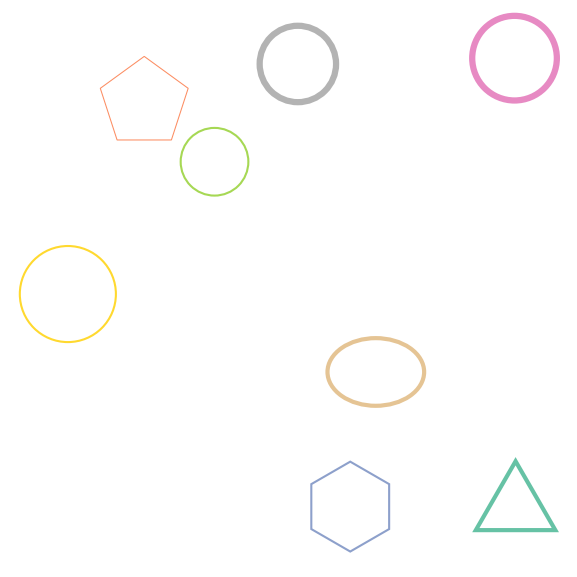[{"shape": "triangle", "thickness": 2, "radius": 0.4, "center": [0.893, 0.121]}, {"shape": "pentagon", "thickness": 0.5, "radius": 0.4, "center": [0.25, 0.821]}, {"shape": "hexagon", "thickness": 1, "radius": 0.39, "center": [0.606, 0.122]}, {"shape": "circle", "thickness": 3, "radius": 0.37, "center": [0.891, 0.898]}, {"shape": "circle", "thickness": 1, "radius": 0.29, "center": [0.371, 0.719]}, {"shape": "circle", "thickness": 1, "radius": 0.42, "center": [0.117, 0.49]}, {"shape": "oval", "thickness": 2, "radius": 0.42, "center": [0.651, 0.355]}, {"shape": "circle", "thickness": 3, "radius": 0.33, "center": [0.516, 0.888]}]